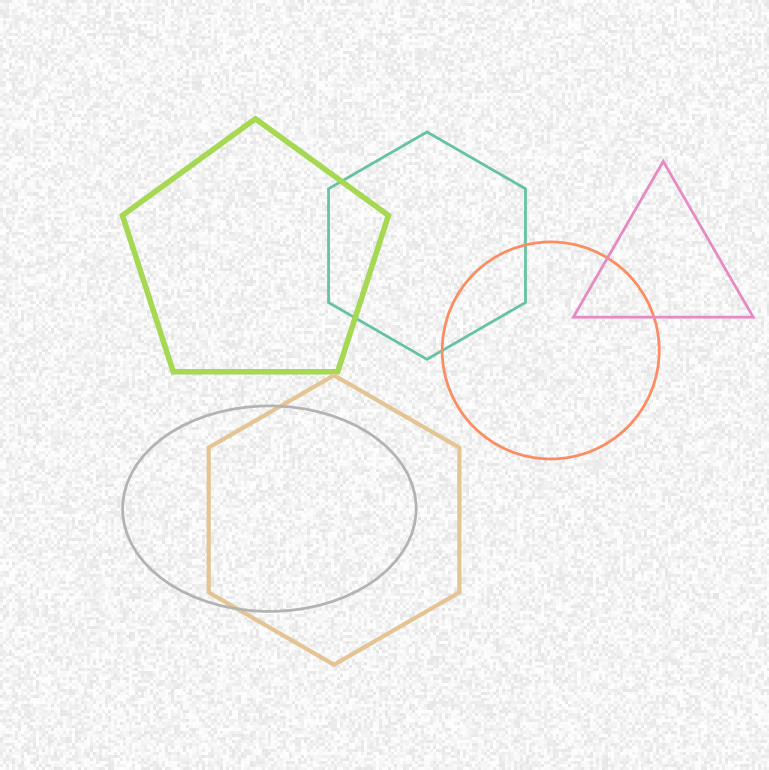[{"shape": "hexagon", "thickness": 1, "radius": 0.74, "center": [0.555, 0.681]}, {"shape": "circle", "thickness": 1, "radius": 0.7, "center": [0.715, 0.545]}, {"shape": "triangle", "thickness": 1, "radius": 0.67, "center": [0.861, 0.656]}, {"shape": "pentagon", "thickness": 2, "radius": 0.91, "center": [0.332, 0.664]}, {"shape": "hexagon", "thickness": 1.5, "radius": 0.94, "center": [0.434, 0.325]}, {"shape": "oval", "thickness": 1, "radius": 0.95, "center": [0.35, 0.339]}]